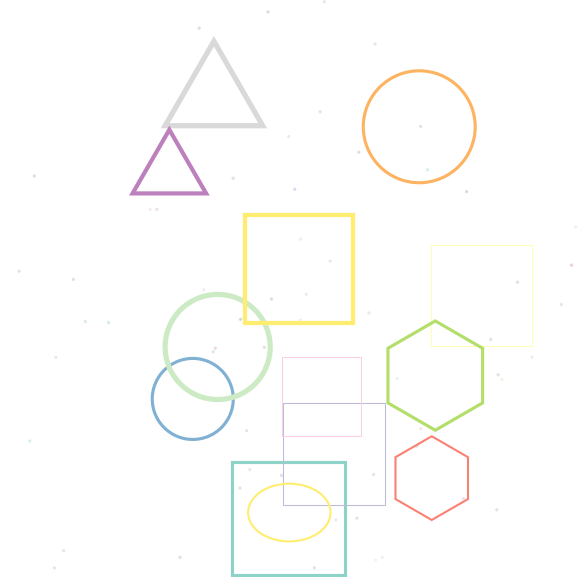[{"shape": "square", "thickness": 1.5, "radius": 0.49, "center": [0.499, 0.101]}, {"shape": "square", "thickness": 0.5, "radius": 0.44, "center": [0.834, 0.488]}, {"shape": "square", "thickness": 0.5, "radius": 0.44, "center": [0.578, 0.213]}, {"shape": "hexagon", "thickness": 1, "radius": 0.36, "center": [0.748, 0.171]}, {"shape": "circle", "thickness": 1.5, "radius": 0.35, "center": [0.334, 0.308]}, {"shape": "circle", "thickness": 1.5, "radius": 0.48, "center": [0.726, 0.78]}, {"shape": "hexagon", "thickness": 1.5, "radius": 0.47, "center": [0.754, 0.349]}, {"shape": "square", "thickness": 0.5, "radius": 0.34, "center": [0.557, 0.312]}, {"shape": "triangle", "thickness": 2.5, "radius": 0.49, "center": [0.37, 0.83]}, {"shape": "triangle", "thickness": 2, "radius": 0.37, "center": [0.293, 0.701]}, {"shape": "circle", "thickness": 2.5, "radius": 0.45, "center": [0.377, 0.398]}, {"shape": "oval", "thickness": 1, "radius": 0.36, "center": [0.501, 0.112]}, {"shape": "square", "thickness": 2, "radius": 0.47, "center": [0.517, 0.533]}]